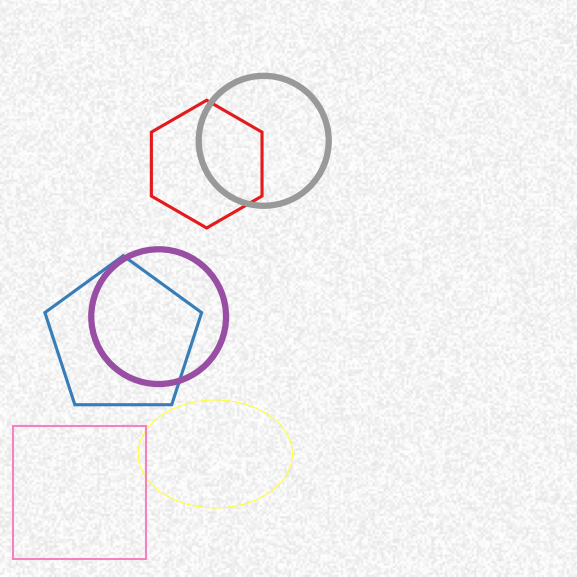[{"shape": "hexagon", "thickness": 1.5, "radius": 0.55, "center": [0.358, 0.715]}, {"shape": "pentagon", "thickness": 1.5, "radius": 0.71, "center": [0.213, 0.414]}, {"shape": "circle", "thickness": 3, "radius": 0.58, "center": [0.275, 0.451]}, {"shape": "oval", "thickness": 0.5, "radius": 0.67, "center": [0.373, 0.213]}, {"shape": "square", "thickness": 1, "radius": 0.58, "center": [0.138, 0.147]}, {"shape": "circle", "thickness": 3, "radius": 0.56, "center": [0.457, 0.755]}]